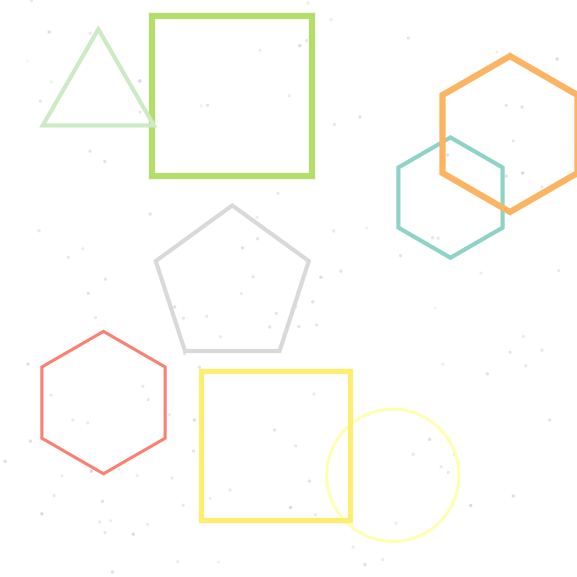[{"shape": "hexagon", "thickness": 2, "radius": 0.52, "center": [0.78, 0.657]}, {"shape": "circle", "thickness": 1.5, "radius": 0.57, "center": [0.68, 0.176]}, {"shape": "hexagon", "thickness": 1.5, "radius": 0.62, "center": [0.179, 0.302]}, {"shape": "hexagon", "thickness": 3, "radius": 0.67, "center": [0.883, 0.767]}, {"shape": "square", "thickness": 3, "radius": 0.69, "center": [0.402, 0.833]}, {"shape": "pentagon", "thickness": 2, "radius": 0.7, "center": [0.402, 0.504]}, {"shape": "triangle", "thickness": 2, "radius": 0.56, "center": [0.17, 0.837]}, {"shape": "square", "thickness": 2.5, "radius": 0.65, "center": [0.477, 0.228]}]